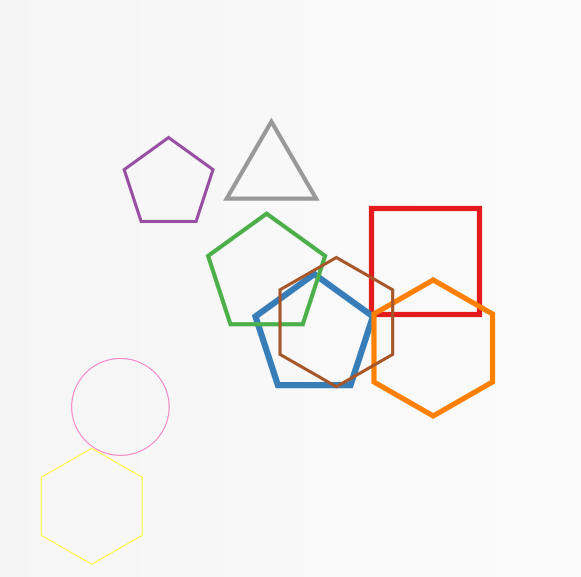[{"shape": "square", "thickness": 2.5, "radius": 0.46, "center": [0.731, 0.547]}, {"shape": "pentagon", "thickness": 3, "radius": 0.53, "center": [0.541, 0.418]}, {"shape": "pentagon", "thickness": 2, "radius": 0.53, "center": [0.459, 0.523]}, {"shape": "pentagon", "thickness": 1.5, "radius": 0.4, "center": [0.29, 0.681]}, {"shape": "hexagon", "thickness": 2.5, "radius": 0.59, "center": [0.745, 0.397]}, {"shape": "hexagon", "thickness": 0.5, "radius": 0.5, "center": [0.158, 0.122]}, {"shape": "hexagon", "thickness": 1.5, "radius": 0.56, "center": [0.579, 0.441]}, {"shape": "circle", "thickness": 0.5, "radius": 0.42, "center": [0.207, 0.294]}, {"shape": "triangle", "thickness": 2, "radius": 0.44, "center": [0.467, 0.7]}]